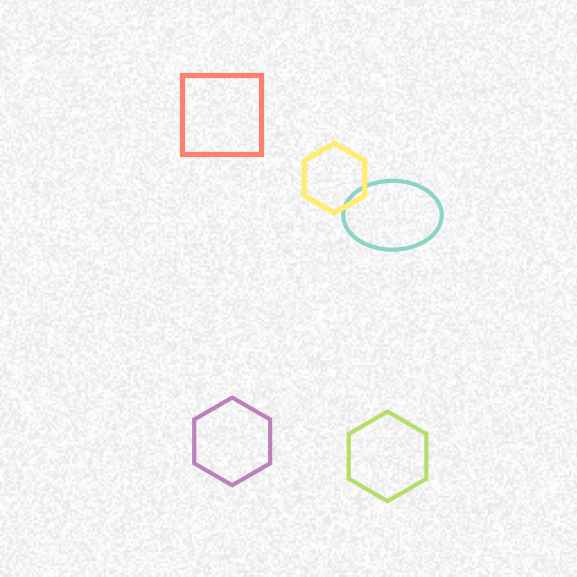[{"shape": "oval", "thickness": 2, "radius": 0.43, "center": [0.68, 0.626]}, {"shape": "square", "thickness": 2.5, "radius": 0.34, "center": [0.383, 0.801]}, {"shape": "hexagon", "thickness": 2, "radius": 0.39, "center": [0.671, 0.209]}, {"shape": "hexagon", "thickness": 2, "radius": 0.38, "center": [0.402, 0.235]}, {"shape": "hexagon", "thickness": 2.5, "radius": 0.3, "center": [0.579, 0.691]}]